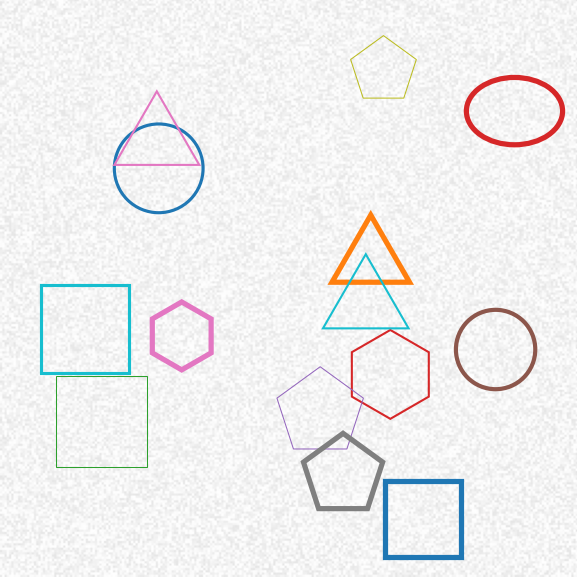[{"shape": "circle", "thickness": 1.5, "radius": 0.38, "center": [0.275, 0.708]}, {"shape": "square", "thickness": 2.5, "radius": 0.33, "center": [0.732, 0.1]}, {"shape": "triangle", "thickness": 2.5, "radius": 0.39, "center": [0.642, 0.549]}, {"shape": "square", "thickness": 0.5, "radius": 0.4, "center": [0.175, 0.27]}, {"shape": "oval", "thickness": 2.5, "radius": 0.42, "center": [0.891, 0.807]}, {"shape": "hexagon", "thickness": 1, "radius": 0.38, "center": [0.676, 0.351]}, {"shape": "pentagon", "thickness": 0.5, "radius": 0.39, "center": [0.554, 0.285]}, {"shape": "circle", "thickness": 2, "radius": 0.34, "center": [0.858, 0.394]}, {"shape": "triangle", "thickness": 1, "radius": 0.42, "center": [0.272, 0.756]}, {"shape": "hexagon", "thickness": 2.5, "radius": 0.29, "center": [0.315, 0.417]}, {"shape": "pentagon", "thickness": 2.5, "radius": 0.36, "center": [0.594, 0.177]}, {"shape": "pentagon", "thickness": 0.5, "radius": 0.3, "center": [0.664, 0.878]}, {"shape": "square", "thickness": 1.5, "radius": 0.38, "center": [0.147, 0.429]}, {"shape": "triangle", "thickness": 1, "radius": 0.43, "center": [0.633, 0.473]}]